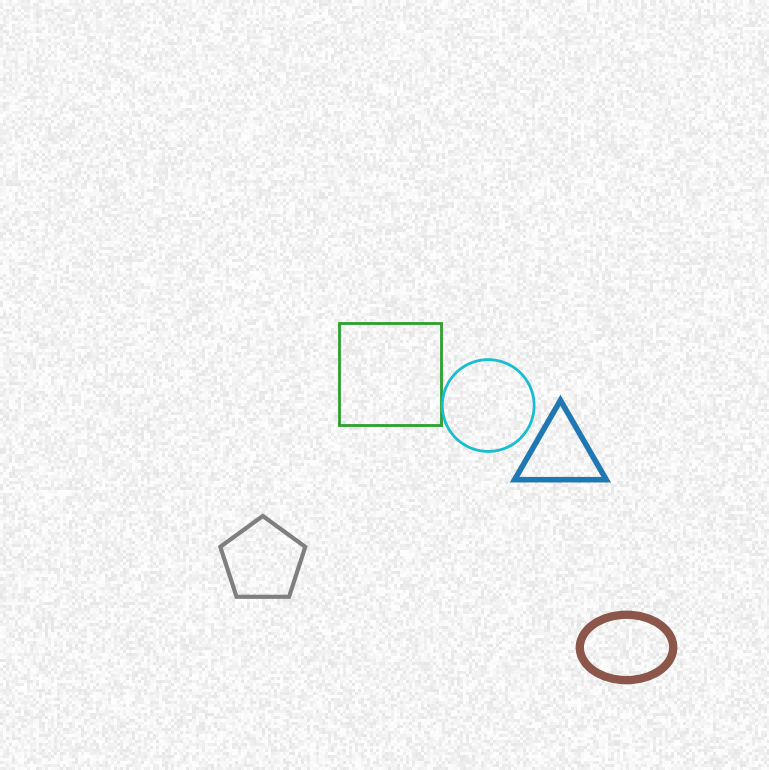[{"shape": "triangle", "thickness": 2, "radius": 0.34, "center": [0.728, 0.411]}, {"shape": "square", "thickness": 1, "radius": 0.33, "center": [0.506, 0.514]}, {"shape": "oval", "thickness": 3, "radius": 0.3, "center": [0.814, 0.159]}, {"shape": "pentagon", "thickness": 1.5, "radius": 0.29, "center": [0.341, 0.272]}, {"shape": "circle", "thickness": 1, "radius": 0.3, "center": [0.634, 0.473]}]